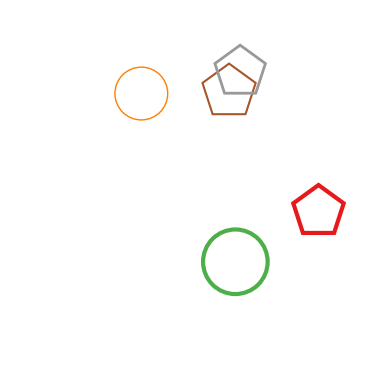[{"shape": "pentagon", "thickness": 3, "radius": 0.34, "center": [0.827, 0.451]}, {"shape": "circle", "thickness": 3, "radius": 0.42, "center": [0.611, 0.32]}, {"shape": "circle", "thickness": 1, "radius": 0.34, "center": [0.367, 0.757]}, {"shape": "pentagon", "thickness": 1.5, "radius": 0.36, "center": [0.595, 0.762]}, {"shape": "pentagon", "thickness": 2, "radius": 0.34, "center": [0.624, 0.814]}]